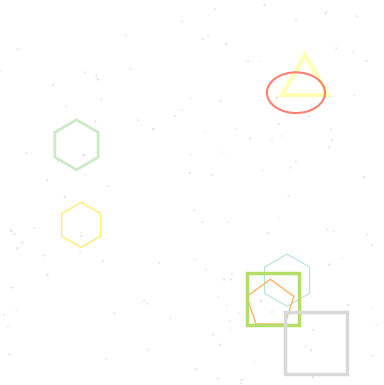[{"shape": "hexagon", "thickness": 0.5, "radius": 0.34, "center": [0.746, 0.272]}, {"shape": "triangle", "thickness": 3, "radius": 0.35, "center": [0.792, 0.788]}, {"shape": "oval", "thickness": 1.5, "radius": 0.38, "center": [0.769, 0.759]}, {"shape": "pentagon", "thickness": 1, "radius": 0.32, "center": [0.702, 0.21]}, {"shape": "square", "thickness": 2.5, "radius": 0.34, "center": [0.709, 0.223]}, {"shape": "square", "thickness": 2.5, "radius": 0.4, "center": [0.82, 0.109]}, {"shape": "hexagon", "thickness": 2, "radius": 0.32, "center": [0.199, 0.624]}, {"shape": "hexagon", "thickness": 1, "radius": 0.29, "center": [0.211, 0.416]}]